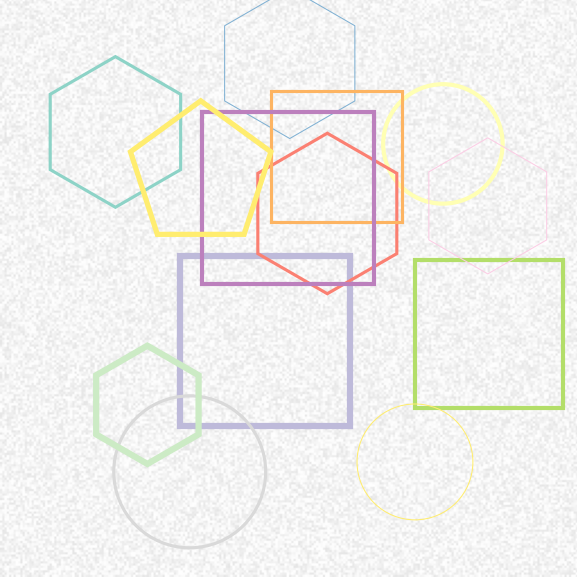[{"shape": "hexagon", "thickness": 1.5, "radius": 0.65, "center": [0.2, 0.771]}, {"shape": "circle", "thickness": 2, "radius": 0.52, "center": [0.767, 0.75]}, {"shape": "square", "thickness": 3, "radius": 0.74, "center": [0.458, 0.408]}, {"shape": "hexagon", "thickness": 1.5, "radius": 0.69, "center": [0.567, 0.629]}, {"shape": "hexagon", "thickness": 0.5, "radius": 0.65, "center": [0.502, 0.889]}, {"shape": "square", "thickness": 1.5, "radius": 0.57, "center": [0.582, 0.729]}, {"shape": "square", "thickness": 2, "radius": 0.64, "center": [0.847, 0.421]}, {"shape": "hexagon", "thickness": 0.5, "radius": 0.59, "center": [0.845, 0.643]}, {"shape": "circle", "thickness": 1.5, "radius": 0.66, "center": [0.329, 0.182]}, {"shape": "square", "thickness": 2, "radius": 0.75, "center": [0.499, 0.657]}, {"shape": "hexagon", "thickness": 3, "radius": 0.51, "center": [0.255, 0.298]}, {"shape": "pentagon", "thickness": 2.5, "radius": 0.64, "center": [0.348, 0.697]}, {"shape": "circle", "thickness": 0.5, "radius": 0.5, "center": [0.719, 0.199]}]